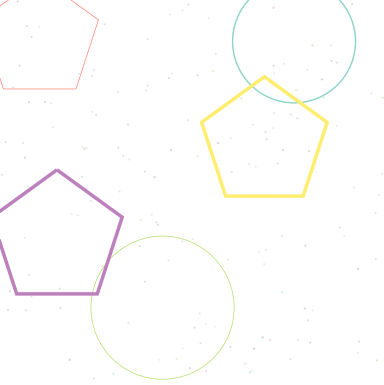[{"shape": "circle", "thickness": 1, "radius": 0.8, "center": [0.764, 0.892]}, {"shape": "pentagon", "thickness": 0.5, "radius": 0.8, "center": [0.103, 0.899]}, {"shape": "circle", "thickness": 0.5, "radius": 0.93, "center": [0.422, 0.201]}, {"shape": "pentagon", "thickness": 2.5, "radius": 0.89, "center": [0.148, 0.381]}, {"shape": "pentagon", "thickness": 2.5, "radius": 0.86, "center": [0.687, 0.629]}]